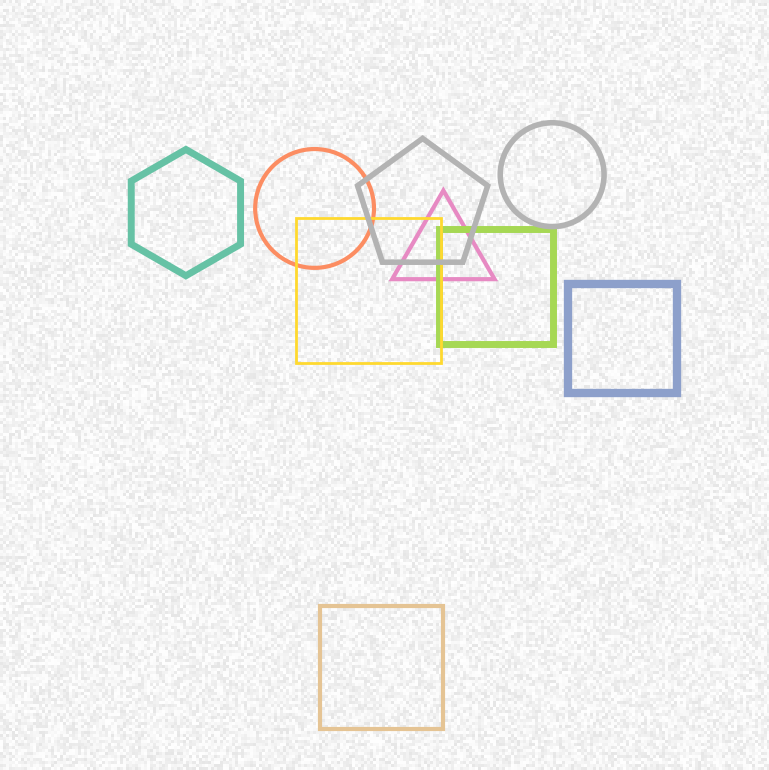[{"shape": "hexagon", "thickness": 2.5, "radius": 0.41, "center": [0.241, 0.724]}, {"shape": "circle", "thickness": 1.5, "radius": 0.39, "center": [0.409, 0.729]}, {"shape": "square", "thickness": 3, "radius": 0.35, "center": [0.808, 0.56]}, {"shape": "triangle", "thickness": 1.5, "radius": 0.38, "center": [0.576, 0.676]}, {"shape": "square", "thickness": 2.5, "radius": 0.37, "center": [0.644, 0.628]}, {"shape": "square", "thickness": 1, "radius": 0.47, "center": [0.479, 0.623]}, {"shape": "square", "thickness": 1.5, "radius": 0.4, "center": [0.495, 0.133]}, {"shape": "circle", "thickness": 2, "radius": 0.34, "center": [0.717, 0.773]}, {"shape": "pentagon", "thickness": 2, "radius": 0.44, "center": [0.549, 0.731]}]